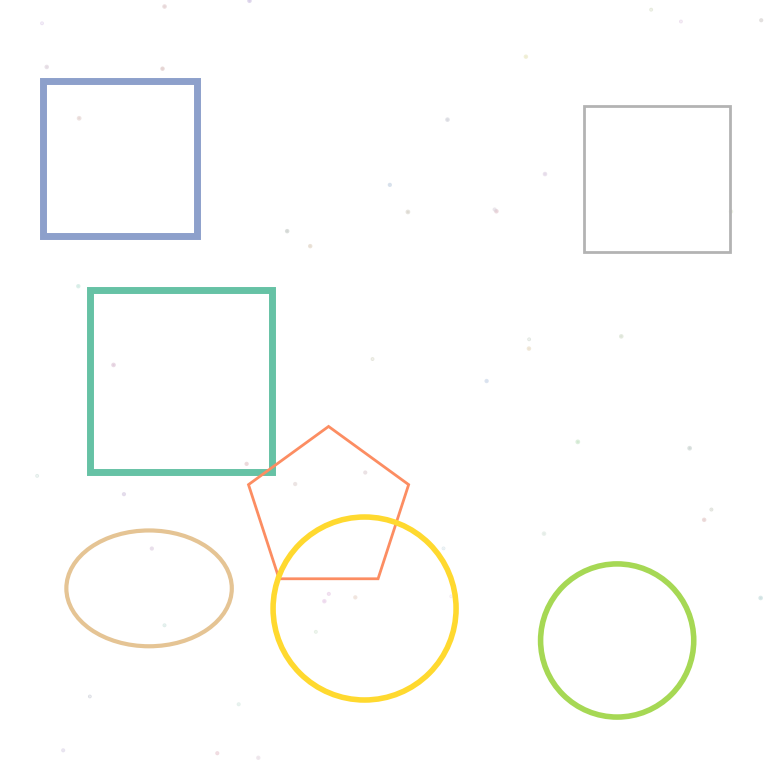[{"shape": "square", "thickness": 2.5, "radius": 0.59, "center": [0.235, 0.506]}, {"shape": "pentagon", "thickness": 1, "radius": 0.55, "center": [0.427, 0.337]}, {"shape": "square", "thickness": 2.5, "radius": 0.5, "center": [0.156, 0.794]}, {"shape": "circle", "thickness": 2, "radius": 0.5, "center": [0.802, 0.168]}, {"shape": "circle", "thickness": 2, "radius": 0.59, "center": [0.473, 0.21]}, {"shape": "oval", "thickness": 1.5, "radius": 0.54, "center": [0.194, 0.236]}, {"shape": "square", "thickness": 1, "radius": 0.47, "center": [0.853, 0.767]}]